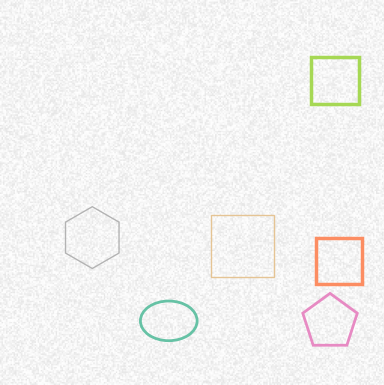[{"shape": "oval", "thickness": 2, "radius": 0.37, "center": [0.438, 0.167]}, {"shape": "square", "thickness": 2.5, "radius": 0.3, "center": [0.881, 0.321]}, {"shape": "pentagon", "thickness": 2, "radius": 0.37, "center": [0.857, 0.164]}, {"shape": "square", "thickness": 2.5, "radius": 0.31, "center": [0.871, 0.791]}, {"shape": "square", "thickness": 1, "radius": 0.41, "center": [0.63, 0.361]}, {"shape": "hexagon", "thickness": 1, "radius": 0.4, "center": [0.24, 0.383]}]